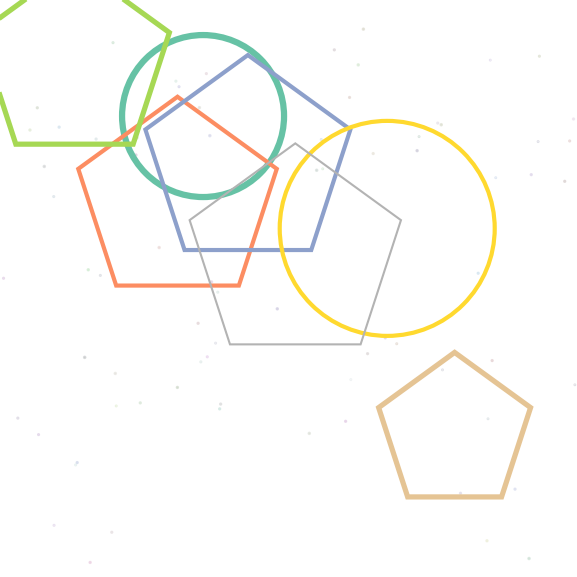[{"shape": "circle", "thickness": 3, "radius": 0.7, "center": [0.352, 0.798]}, {"shape": "pentagon", "thickness": 2, "radius": 0.9, "center": [0.307, 0.651]}, {"shape": "pentagon", "thickness": 2, "radius": 0.93, "center": [0.429, 0.717]}, {"shape": "pentagon", "thickness": 2.5, "radius": 0.86, "center": [0.129, 0.889]}, {"shape": "circle", "thickness": 2, "radius": 0.93, "center": [0.671, 0.604]}, {"shape": "pentagon", "thickness": 2.5, "radius": 0.69, "center": [0.787, 0.251]}, {"shape": "pentagon", "thickness": 1, "radius": 0.96, "center": [0.511, 0.558]}]